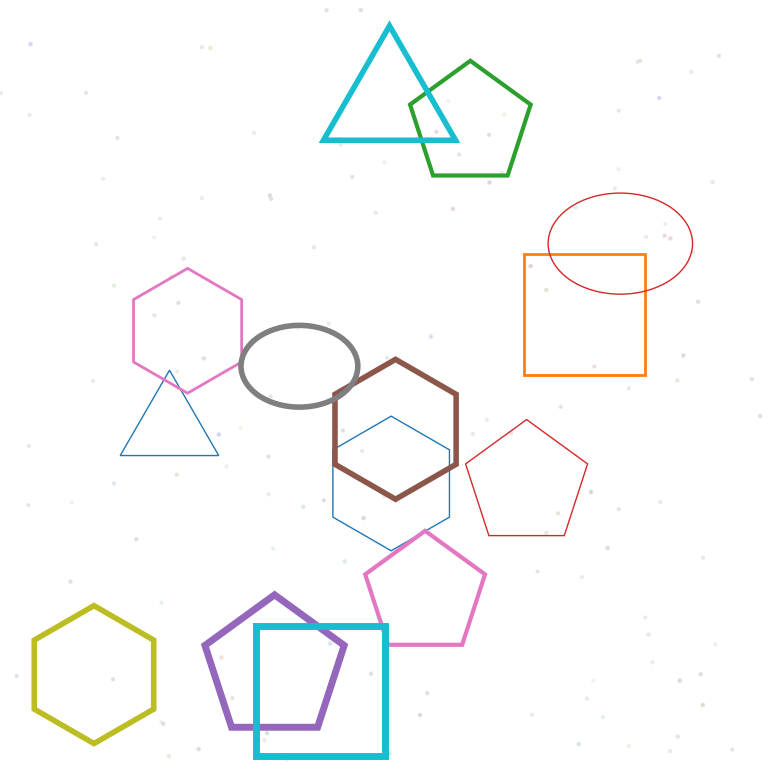[{"shape": "hexagon", "thickness": 0.5, "radius": 0.44, "center": [0.508, 0.372]}, {"shape": "triangle", "thickness": 0.5, "radius": 0.37, "center": [0.22, 0.445]}, {"shape": "square", "thickness": 1, "radius": 0.39, "center": [0.759, 0.592]}, {"shape": "pentagon", "thickness": 1.5, "radius": 0.41, "center": [0.611, 0.839]}, {"shape": "oval", "thickness": 0.5, "radius": 0.47, "center": [0.806, 0.684]}, {"shape": "pentagon", "thickness": 0.5, "radius": 0.42, "center": [0.684, 0.372]}, {"shape": "pentagon", "thickness": 2.5, "radius": 0.48, "center": [0.357, 0.132]}, {"shape": "hexagon", "thickness": 2, "radius": 0.45, "center": [0.514, 0.442]}, {"shape": "pentagon", "thickness": 1.5, "radius": 0.41, "center": [0.552, 0.229]}, {"shape": "hexagon", "thickness": 1, "radius": 0.41, "center": [0.244, 0.57]}, {"shape": "oval", "thickness": 2, "radius": 0.38, "center": [0.389, 0.524]}, {"shape": "hexagon", "thickness": 2, "radius": 0.45, "center": [0.122, 0.124]}, {"shape": "triangle", "thickness": 2, "radius": 0.5, "center": [0.506, 0.867]}, {"shape": "square", "thickness": 2.5, "radius": 0.42, "center": [0.416, 0.103]}]